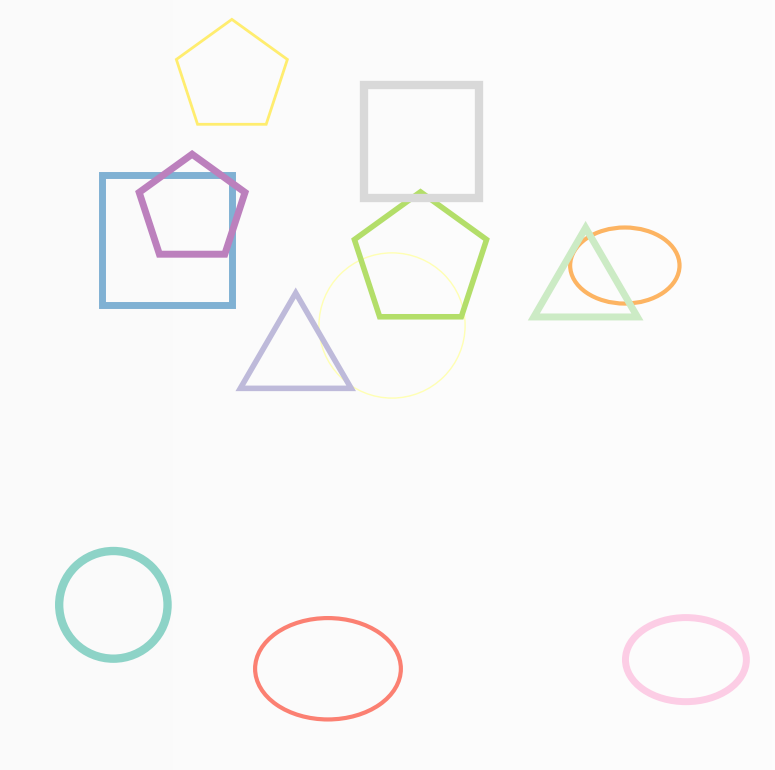[{"shape": "circle", "thickness": 3, "radius": 0.35, "center": [0.146, 0.214]}, {"shape": "circle", "thickness": 0.5, "radius": 0.47, "center": [0.506, 0.577]}, {"shape": "triangle", "thickness": 2, "radius": 0.41, "center": [0.382, 0.537]}, {"shape": "oval", "thickness": 1.5, "radius": 0.47, "center": [0.423, 0.131]}, {"shape": "square", "thickness": 2.5, "radius": 0.42, "center": [0.216, 0.688]}, {"shape": "oval", "thickness": 1.5, "radius": 0.35, "center": [0.806, 0.655]}, {"shape": "pentagon", "thickness": 2, "radius": 0.45, "center": [0.543, 0.661]}, {"shape": "oval", "thickness": 2.5, "radius": 0.39, "center": [0.885, 0.143]}, {"shape": "square", "thickness": 3, "radius": 0.37, "center": [0.544, 0.816]}, {"shape": "pentagon", "thickness": 2.5, "radius": 0.36, "center": [0.248, 0.728]}, {"shape": "triangle", "thickness": 2.5, "radius": 0.39, "center": [0.756, 0.627]}, {"shape": "pentagon", "thickness": 1, "radius": 0.38, "center": [0.299, 0.9]}]